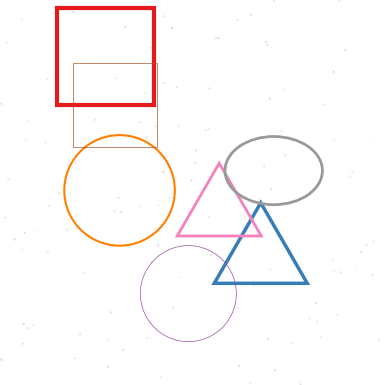[{"shape": "square", "thickness": 3, "radius": 0.63, "center": [0.274, 0.854]}, {"shape": "triangle", "thickness": 2.5, "radius": 0.7, "center": [0.677, 0.334]}, {"shape": "circle", "thickness": 0.5, "radius": 0.62, "center": [0.489, 0.237]}, {"shape": "circle", "thickness": 1.5, "radius": 0.72, "center": [0.311, 0.505]}, {"shape": "square", "thickness": 0.5, "radius": 0.55, "center": [0.298, 0.728]}, {"shape": "triangle", "thickness": 2, "radius": 0.63, "center": [0.569, 0.45]}, {"shape": "oval", "thickness": 2, "radius": 0.63, "center": [0.711, 0.557]}]